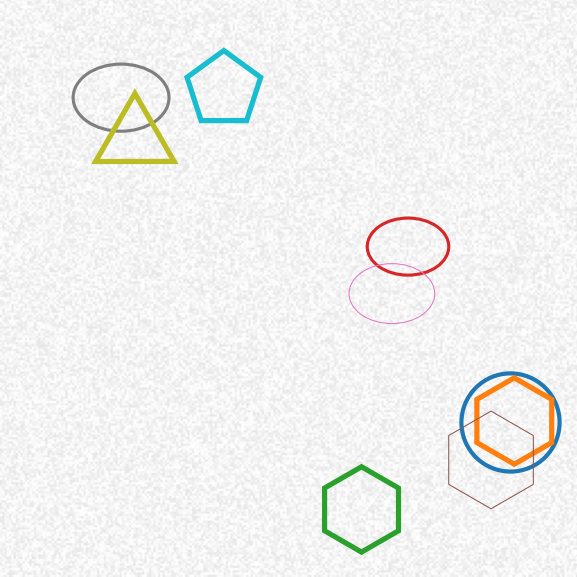[{"shape": "circle", "thickness": 2, "radius": 0.43, "center": [0.884, 0.268]}, {"shape": "hexagon", "thickness": 2.5, "radius": 0.37, "center": [0.891, 0.27]}, {"shape": "hexagon", "thickness": 2.5, "radius": 0.37, "center": [0.626, 0.117]}, {"shape": "oval", "thickness": 1.5, "radius": 0.35, "center": [0.706, 0.572]}, {"shape": "hexagon", "thickness": 0.5, "radius": 0.42, "center": [0.85, 0.203]}, {"shape": "oval", "thickness": 0.5, "radius": 0.37, "center": [0.679, 0.491]}, {"shape": "oval", "thickness": 1.5, "radius": 0.42, "center": [0.21, 0.83]}, {"shape": "triangle", "thickness": 2.5, "radius": 0.39, "center": [0.234, 0.759]}, {"shape": "pentagon", "thickness": 2.5, "radius": 0.34, "center": [0.388, 0.845]}]